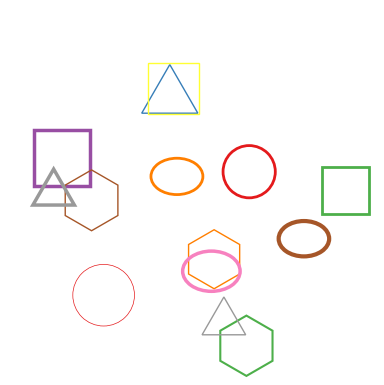[{"shape": "circle", "thickness": 0.5, "radius": 0.4, "center": [0.269, 0.233]}, {"shape": "circle", "thickness": 2, "radius": 0.34, "center": [0.647, 0.554]}, {"shape": "triangle", "thickness": 1, "radius": 0.42, "center": [0.441, 0.748]}, {"shape": "hexagon", "thickness": 1.5, "radius": 0.39, "center": [0.64, 0.102]}, {"shape": "square", "thickness": 2, "radius": 0.3, "center": [0.897, 0.505]}, {"shape": "square", "thickness": 2.5, "radius": 0.37, "center": [0.161, 0.59]}, {"shape": "hexagon", "thickness": 1, "radius": 0.38, "center": [0.556, 0.327]}, {"shape": "oval", "thickness": 2, "radius": 0.34, "center": [0.46, 0.542]}, {"shape": "square", "thickness": 1, "radius": 0.33, "center": [0.452, 0.771]}, {"shape": "hexagon", "thickness": 1, "radius": 0.39, "center": [0.238, 0.48]}, {"shape": "oval", "thickness": 3, "radius": 0.33, "center": [0.789, 0.38]}, {"shape": "oval", "thickness": 2.5, "radius": 0.37, "center": [0.549, 0.296]}, {"shape": "triangle", "thickness": 2.5, "radius": 0.31, "center": [0.139, 0.499]}, {"shape": "triangle", "thickness": 1, "radius": 0.33, "center": [0.582, 0.163]}]